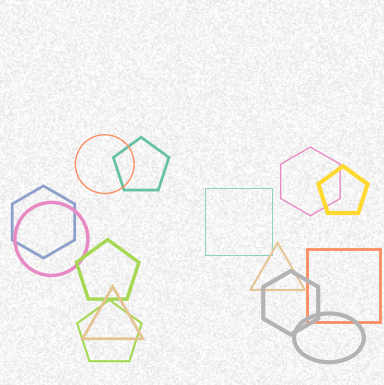[{"shape": "square", "thickness": 0.5, "radius": 0.43, "center": [0.619, 0.425]}, {"shape": "pentagon", "thickness": 2, "radius": 0.38, "center": [0.367, 0.568]}, {"shape": "circle", "thickness": 1, "radius": 0.38, "center": [0.272, 0.574]}, {"shape": "square", "thickness": 2, "radius": 0.47, "center": [0.892, 0.258]}, {"shape": "hexagon", "thickness": 2, "radius": 0.47, "center": [0.113, 0.423]}, {"shape": "circle", "thickness": 2.5, "radius": 0.47, "center": [0.134, 0.379]}, {"shape": "hexagon", "thickness": 1, "radius": 0.45, "center": [0.806, 0.529]}, {"shape": "pentagon", "thickness": 2.5, "radius": 0.43, "center": [0.28, 0.292]}, {"shape": "pentagon", "thickness": 1.5, "radius": 0.44, "center": [0.284, 0.133]}, {"shape": "pentagon", "thickness": 3, "radius": 0.34, "center": [0.891, 0.501]}, {"shape": "triangle", "thickness": 2, "radius": 0.45, "center": [0.293, 0.165]}, {"shape": "triangle", "thickness": 1.5, "radius": 0.41, "center": [0.721, 0.288]}, {"shape": "oval", "thickness": 3, "radius": 0.45, "center": [0.854, 0.122]}, {"shape": "hexagon", "thickness": 3, "radius": 0.41, "center": [0.755, 0.214]}]